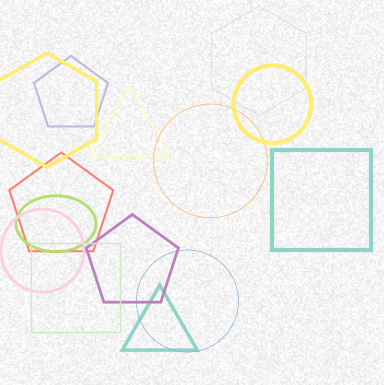[{"shape": "triangle", "thickness": 2.5, "radius": 0.56, "center": [0.415, 0.147]}, {"shape": "square", "thickness": 3, "radius": 0.64, "center": [0.835, 0.481]}, {"shape": "triangle", "thickness": 1, "radius": 0.6, "center": [0.336, 0.655]}, {"shape": "pentagon", "thickness": 1.5, "radius": 0.51, "center": [0.184, 0.753]}, {"shape": "pentagon", "thickness": 1.5, "radius": 0.71, "center": [0.159, 0.462]}, {"shape": "circle", "thickness": 0.5, "radius": 0.66, "center": [0.487, 0.218]}, {"shape": "circle", "thickness": 0.5, "radius": 0.74, "center": [0.547, 0.582]}, {"shape": "oval", "thickness": 2, "radius": 0.52, "center": [0.145, 0.419]}, {"shape": "circle", "thickness": 2, "radius": 0.54, "center": [0.11, 0.349]}, {"shape": "hexagon", "thickness": 0.5, "radius": 0.71, "center": [0.673, 0.842]}, {"shape": "pentagon", "thickness": 2, "radius": 0.63, "center": [0.344, 0.317]}, {"shape": "square", "thickness": 1, "radius": 0.58, "center": [0.197, 0.254]}, {"shape": "hexagon", "thickness": 2.5, "radius": 0.74, "center": [0.122, 0.714]}, {"shape": "circle", "thickness": 3, "radius": 0.5, "center": [0.708, 0.729]}]